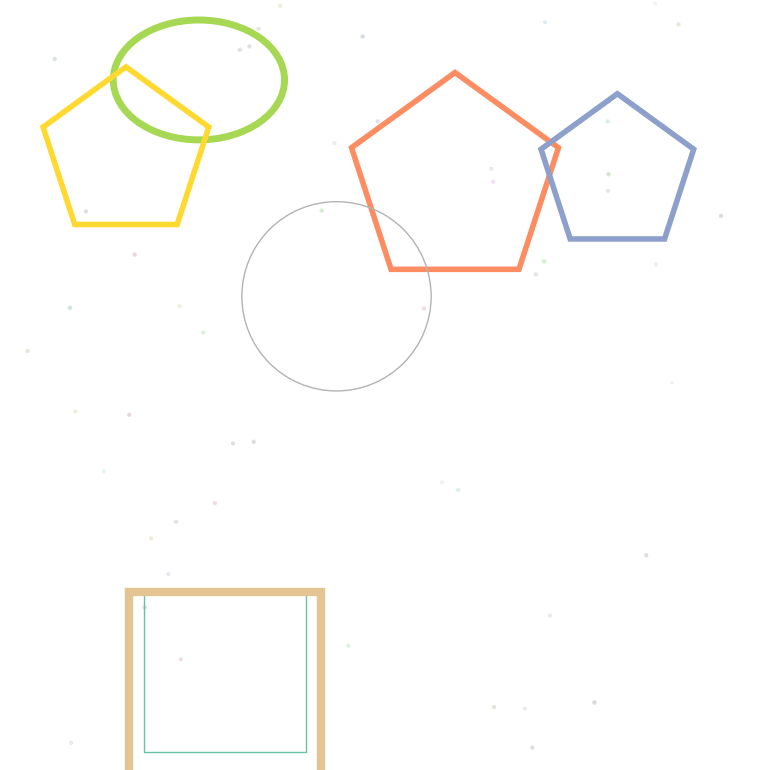[{"shape": "square", "thickness": 0.5, "radius": 0.52, "center": [0.292, 0.129]}, {"shape": "pentagon", "thickness": 2, "radius": 0.71, "center": [0.591, 0.765]}, {"shape": "pentagon", "thickness": 2, "radius": 0.52, "center": [0.802, 0.774]}, {"shape": "oval", "thickness": 2.5, "radius": 0.56, "center": [0.258, 0.896]}, {"shape": "pentagon", "thickness": 2, "radius": 0.57, "center": [0.164, 0.8]}, {"shape": "square", "thickness": 3, "radius": 0.63, "center": [0.292, 0.106]}, {"shape": "circle", "thickness": 0.5, "radius": 0.61, "center": [0.437, 0.615]}]